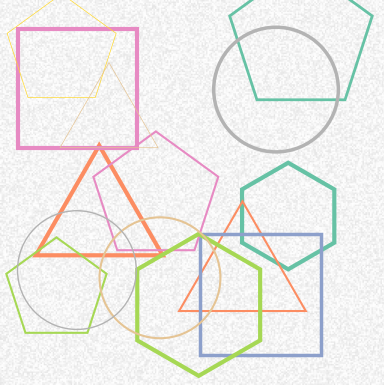[{"shape": "hexagon", "thickness": 3, "radius": 0.69, "center": [0.749, 0.439]}, {"shape": "pentagon", "thickness": 2, "radius": 0.97, "center": [0.782, 0.898]}, {"shape": "triangle", "thickness": 1.5, "radius": 0.95, "center": [0.63, 0.287]}, {"shape": "triangle", "thickness": 3, "radius": 0.95, "center": [0.258, 0.432]}, {"shape": "square", "thickness": 2.5, "radius": 0.79, "center": [0.677, 0.235]}, {"shape": "pentagon", "thickness": 1.5, "radius": 0.85, "center": [0.405, 0.488]}, {"shape": "square", "thickness": 3, "radius": 0.77, "center": [0.202, 0.771]}, {"shape": "pentagon", "thickness": 1.5, "radius": 0.68, "center": [0.147, 0.246]}, {"shape": "hexagon", "thickness": 3, "radius": 0.92, "center": [0.516, 0.208]}, {"shape": "pentagon", "thickness": 0.5, "radius": 0.74, "center": [0.16, 0.867]}, {"shape": "circle", "thickness": 1.5, "radius": 0.78, "center": [0.415, 0.279]}, {"shape": "triangle", "thickness": 0.5, "radius": 0.74, "center": [0.283, 0.69]}, {"shape": "circle", "thickness": 2.5, "radius": 0.81, "center": [0.717, 0.767]}, {"shape": "circle", "thickness": 1, "radius": 0.77, "center": [0.2, 0.299]}]